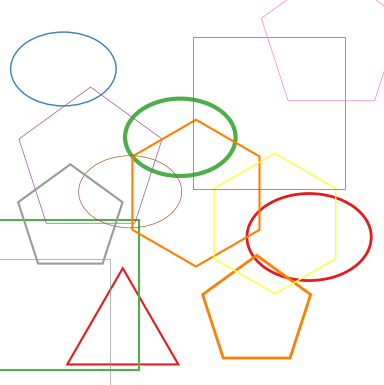[{"shape": "triangle", "thickness": 1.5, "radius": 0.83, "center": [0.319, 0.137]}, {"shape": "oval", "thickness": 2, "radius": 0.81, "center": [0.803, 0.384]}, {"shape": "oval", "thickness": 1, "radius": 0.68, "center": [0.165, 0.821]}, {"shape": "square", "thickness": 1.5, "radius": 0.97, "center": [0.166, 0.235]}, {"shape": "oval", "thickness": 3, "radius": 0.72, "center": [0.468, 0.643]}, {"shape": "pentagon", "thickness": 0.5, "radius": 0.98, "center": [0.235, 0.578]}, {"shape": "hexagon", "thickness": 1.5, "radius": 0.95, "center": [0.509, 0.498]}, {"shape": "pentagon", "thickness": 2, "radius": 0.74, "center": [0.667, 0.189]}, {"shape": "hexagon", "thickness": 1, "radius": 0.91, "center": [0.714, 0.419]}, {"shape": "square", "thickness": 0.5, "radius": 0.98, "center": [0.699, 0.707]}, {"shape": "oval", "thickness": 0.5, "radius": 0.67, "center": [0.338, 0.502]}, {"shape": "pentagon", "thickness": 0.5, "radius": 0.96, "center": [0.861, 0.893]}, {"shape": "square", "thickness": 0.5, "radius": 0.84, "center": [0.117, 0.159]}, {"shape": "pentagon", "thickness": 1.5, "radius": 0.71, "center": [0.183, 0.431]}]